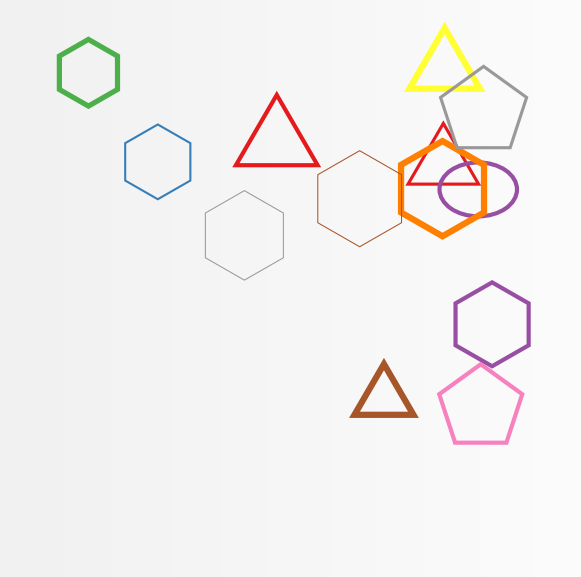[{"shape": "triangle", "thickness": 2, "radius": 0.41, "center": [0.476, 0.754]}, {"shape": "triangle", "thickness": 1.5, "radius": 0.35, "center": [0.763, 0.715]}, {"shape": "hexagon", "thickness": 1, "radius": 0.32, "center": [0.271, 0.719]}, {"shape": "hexagon", "thickness": 2.5, "radius": 0.29, "center": [0.152, 0.873]}, {"shape": "oval", "thickness": 2, "radius": 0.33, "center": [0.823, 0.671]}, {"shape": "hexagon", "thickness": 2, "radius": 0.36, "center": [0.847, 0.438]}, {"shape": "hexagon", "thickness": 3, "radius": 0.41, "center": [0.761, 0.672]}, {"shape": "triangle", "thickness": 3, "radius": 0.35, "center": [0.765, 0.881]}, {"shape": "triangle", "thickness": 3, "radius": 0.29, "center": [0.661, 0.31]}, {"shape": "hexagon", "thickness": 0.5, "radius": 0.42, "center": [0.619, 0.655]}, {"shape": "pentagon", "thickness": 2, "radius": 0.38, "center": [0.827, 0.293]}, {"shape": "pentagon", "thickness": 1.5, "radius": 0.39, "center": [0.832, 0.806]}, {"shape": "hexagon", "thickness": 0.5, "radius": 0.39, "center": [0.42, 0.592]}]